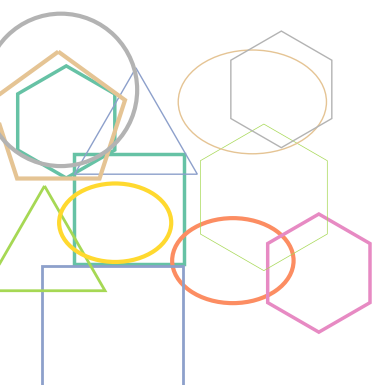[{"shape": "hexagon", "thickness": 2.5, "radius": 0.73, "center": [0.172, 0.683]}, {"shape": "square", "thickness": 2.5, "radius": 0.71, "center": [0.335, 0.456]}, {"shape": "oval", "thickness": 3, "radius": 0.79, "center": [0.605, 0.323]}, {"shape": "triangle", "thickness": 1, "radius": 0.92, "center": [0.353, 0.64]}, {"shape": "square", "thickness": 2, "radius": 0.92, "center": [0.292, 0.124]}, {"shape": "hexagon", "thickness": 2.5, "radius": 0.77, "center": [0.828, 0.291]}, {"shape": "hexagon", "thickness": 0.5, "radius": 0.95, "center": [0.685, 0.487]}, {"shape": "triangle", "thickness": 2, "radius": 0.91, "center": [0.116, 0.336]}, {"shape": "oval", "thickness": 3, "radius": 0.73, "center": [0.299, 0.422]}, {"shape": "pentagon", "thickness": 3, "radius": 0.91, "center": [0.151, 0.684]}, {"shape": "oval", "thickness": 1, "radius": 0.96, "center": [0.655, 0.735]}, {"shape": "circle", "thickness": 3, "radius": 0.99, "center": [0.158, 0.767]}, {"shape": "hexagon", "thickness": 1, "radius": 0.76, "center": [0.731, 0.768]}]